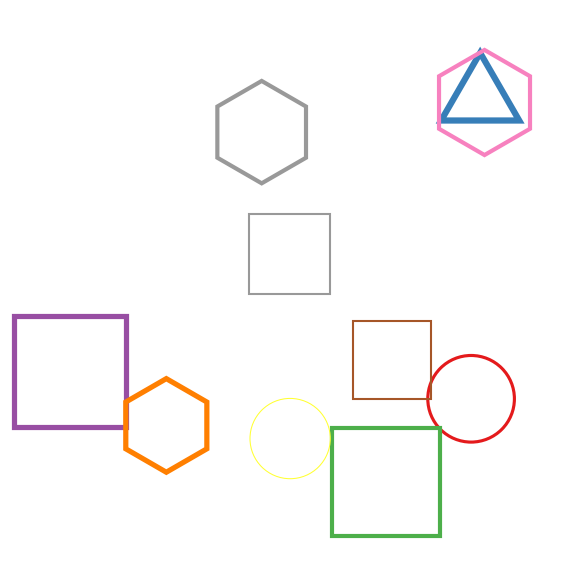[{"shape": "circle", "thickness": 1.5, "radius": 0.37, "center": [0.816, 0.309]}, {"shape": "triangle", "thickness": 3, "radius": 0.39, "center": [0.831, 0.83]}, {"shape": "square", "thickness": 2, "radius": 0.47, "center": [0.668, 0.164]}, {"shape": "square", "thickness": 2.5, "radius": 0.48, "center": [0.12, 0.356]}, {"shape": "hexagon", "thickness": 2.5, "radius": 0.41, "center": [0.288, 0.262]}, {"shape": "circle", "thickness": 0.5, "radius": 0.35, "center": [0.502, 0.24]}, {"shape": "square", "thickness": 1, "radius": 0.34, "center": [0.678, 0.376]}, {"shape": "hexagon", "thickness": 2, "radius": 0.45, "center": [0.839, 0.822]}, {"shape": "square", "thickness": 1, "radius": 0.35, "center": [0.502, 0.559]}, {"shape": "hexagon", "thickness": 2, "radius": 0.44, "center": [0.453, 0.77]}]